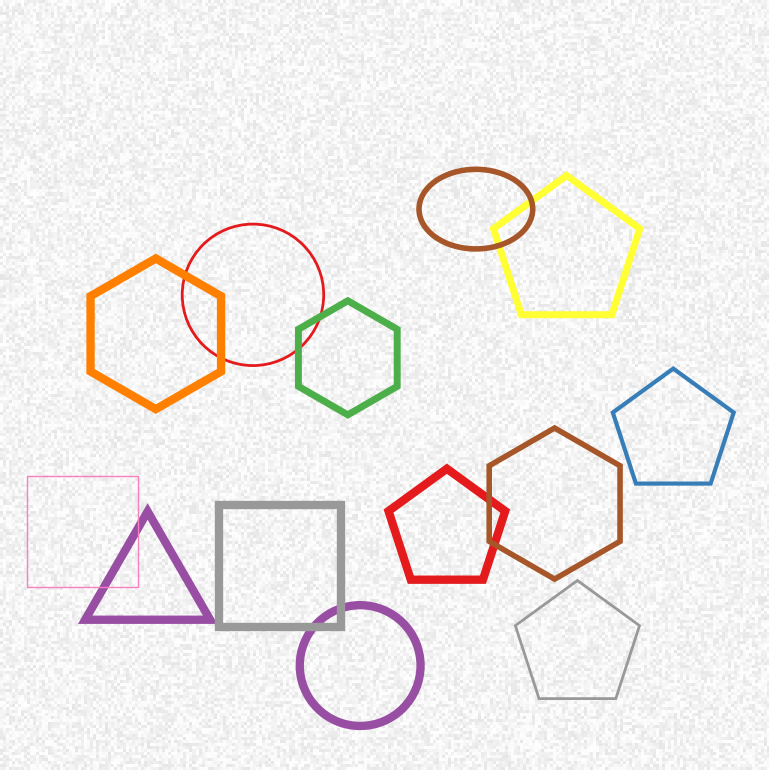[{"shape": "pentagon", "thickness": 3, "radius": 0.4, "center": [0.58, 0.312]}, {"shape": "circle", "thickness": 1, "radius": 0.46, "center": [0.329, 0.617]}, {"shape": "pentagon", "thickness": 1.5, "radius": 0.41, "center": [0.874, 0.439]}, {"shape": "hexagon", "thickness": 2.5, "radius": 0.37, "center": [0.452, 0.535]}, {"shape": "triangle", "thickness": 3, "radius": 0.47, "center": [0.192, 0.242]}, {"shape": "circle", "thickness": 3, "radius": 0.39, "center": [0.468, 0.136]}, {"shape": "hexagon", "thickness": 3, "radius": 0.49, "center": [0.202, 0.566]}, {"shape": "pentagon", "thickness": 2.5, "radius": 0.5, "center": [0.736, 0.672]}, {"shape": "hexagon", "thickness": 2, "radius": 0.49, "center": [0.72, 0.346]}, {"shape": "oval", "thickness": 2, "radius": 0.37, "center": [0.618, 0.728]}, {"shape": "square", "thickness": 0.5, "radius": 0.36, "center": [0.108, 0.31]}, {"shape": "pentagon", "thickness": 1, "radius": 0.42, "center": [0.75, 0.161]}, {"shape": "square", "thickness": 3, "radius": 0.4, "center": [0.363, 0.265]}]